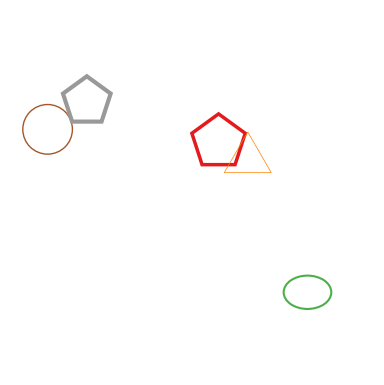[{"shape": "pentagon", "thickness": 2.5, "radius": 0.36, "center": [0.568, 0.631]}, {"shape": "oval", "thickness": 1.5, "radius": 0.31, "center": [0.799, 0.241]}, {"shape": "triangle", "thickness": 0.5, "radius": 0.35, "center": [0.644, 0.587]}, {"shape": "circle", "thickness": 1, "radius": 0.32, "center": [0.124, 0.664]}, {"shape": "pentagon", "thickness": 3, "radius": 0.33, "center": [0.226, 0.737]}]